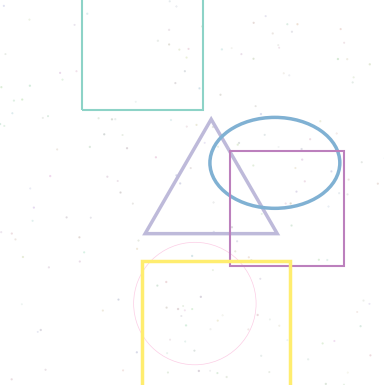[{"shape": "square", "thickness": 1.5, "radius": 0.78, "center": [0.37, 0.87]}, {"shape": "triangle", "thickness": 2.5, "radius": 0.99, "center": [0.549, 0.492]}, {"shape": "oval", "thickness": 2.5, "radius": 0.84, "center": [0.714, 0.577]}, {"shape": "circle", "thickness": 0.5, "radius": 0.8, "center": [0.506, 0.212]}, {"shape": "square", "thickness": 1.5, "radius": 0.75, "center": [0.745, 0.459]}, {"shape": "square", "thickness": 2.5, "radius": 0.96, "center": [0.561, 0.13]}]